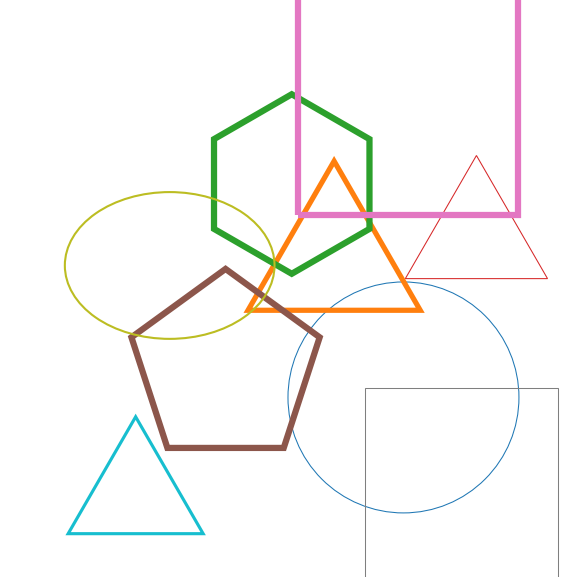[{"shape": "circle", "thickness": 0.5, "radius": 1.0, "center": [0.699, 0.311]}, {"shape": "triangle", "thickness": 2.5, "radius": 0.86, "center": [0.579, 0.548]}, {"shape": "hexagon", "thickness": 3, "radius": 0.78, "center": [0.505, 0.681]}, {"shape": "triangle", "thickness": 0.5, "radius": 0.71, "center": [0.825, 0.588]}, {"shape": "pentagon", "thickness": 3, "radius": 0.86, "center": [0.391, 0.362]}, {"shape": "square", "thickness": 3, "radius": 0.95, "center": [0.706, 0.817]}, {"shape": "square", "thickness": 0.5, "radius": 0.84, "center": [0.798, 0.161]}, {"shape": "oval", "thickness": 1, "radius": 0.91, "center": [0.294, 0.539]}, {"shape": "triangle", "thickness": 1.5, "radius": 0.67, "center": [0.235, 0.142]}]